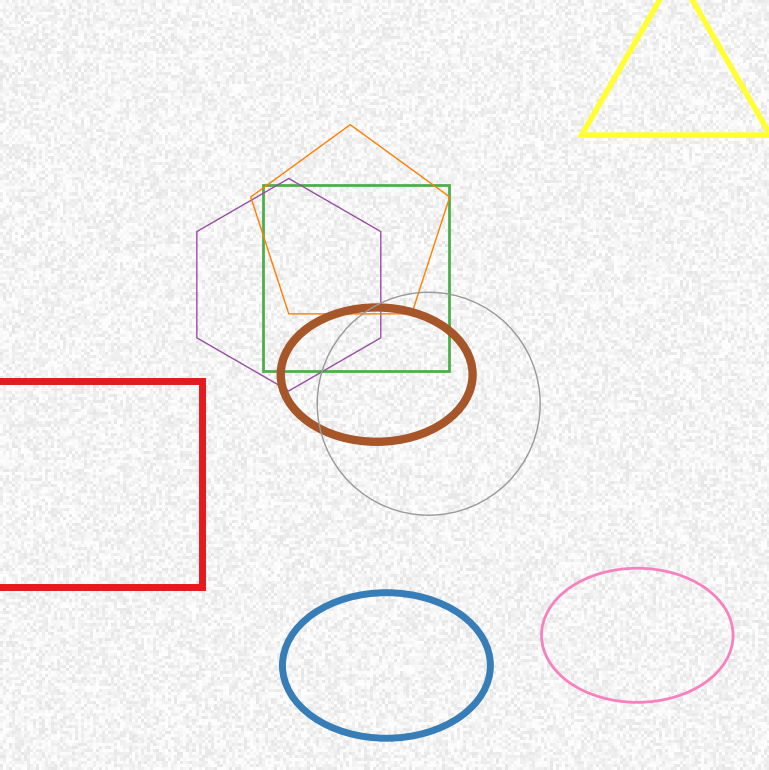[{"shape": "square", "thickness": 2.5, "radius": 0.67, "center": [0.128, 0.371]}, {"shape": "oval", "thickness": 2.5, "radius": 0.68, "center": [0.502, 0.136]}, {"shape": "square", "thickness": 1, "radius": 0.6, "center": [0.462, 0.639]}, {"shape": "hexagon", "thickness": 0.5, "radius": 0.69, "center": [0.375, 0.63]}, {"shape": "pentagon", "thickness": 0.5, "radius": 0.68, "center": [0.455, 0.702]}, {"shape": "triangle", "thickness": 2, "radius": 0.71, "center": [0.878, 0.895]}, {"shape": "oval", "thickness": 3, "radius": 0.62, "center": [0.489, 0.513]}, {"shape": "oval", "thickness": 1, "radius": 0.62, "center": [0.828, 0.175]}, {"shape": "circle", "thickness": 0.5, "radius": 0.72, "center": [0.557, 0.476]}]